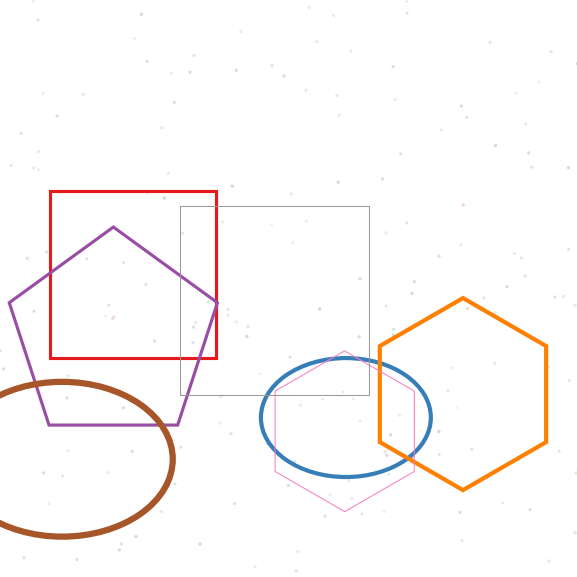[{"shape": "square", "thickness": 1.5, "radius": 0.72, "center": [0.23, 0.524]}, {"shape": "oval", "thickness": 2, "radius": 0.74, "center": [0.599, 0.276]}, {"shape": "pentagon", "thickness": 1.5, "radius": 0.95, "center": [0.196, 0.416]}, {"shape": "hexagon", "thickness": 2, "radius": 0.83, "center": [0.802, 0.317]}, {"shape": "oval", "thickness": 3, "radius": 0.96, "center": [0.108, 0.204]}, {"shape": "hexagon", "thickness": 0.5, "radius": 0.7, "center": [0.597, 0.252]}, {"shape": "square", "thickness": 0.5, "radius": 0.82, "center": [0.475, 0.479]}]